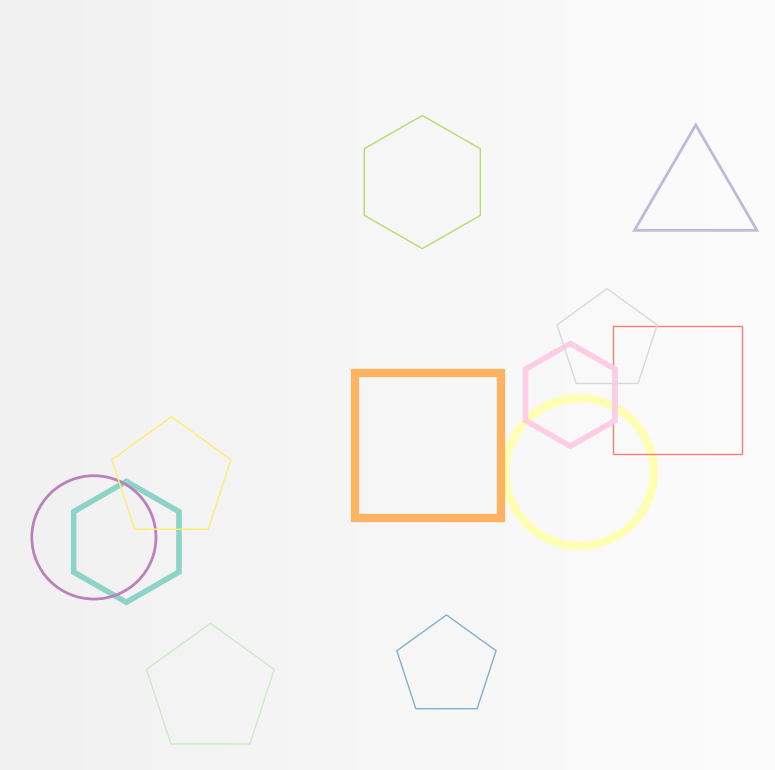[{"shape": "hexagon", "thickness": 2, "radius": 0.39, "center": [0.163, 0.296]}, {"shape": "circle", "thickness": 3, "radius": 0.48, "center": [0.748, 0.387]}, {"shape": "triangle", "thickness": 1, "radius": 0.46, "center": [0.898, 0.747]}, {"shape": "square", "thickness": 0.5, "radius": 0.42, "center": [0.874, 0.493]}, {"shape": "pentagon", "thickness": 0.5, "radius": 0.34, "center": [0.576, 0.134]}, {"shape": "square", "thickness": 3, "radius": 0.47, "center": [0.552, 0.421]}, {"shape": "hexagon", "thickness": 0.5, "radius": 0.43, "center": [0.545, 0.764]}, {"shape": "hexagon", "thickness": 2, "radius": 0.33, "center": [0.736, 0.487]}, {"shape": "pentagon", "thickness": 0.5, "radius": 0.34, "center": [0.783, 0.557]}, {"shape": "circle", "thickness": 1, "radius": 0.4, "center": [0.121, 0.302]}, {"shape": "pentagon", "thickness": 0.5, "radius": 0.43, "center": [0.271, 0.104]}, {"shape": "pentagon", "thickness": 0.5, "radius": 0.4, "center": [0.221, 0.378]}]